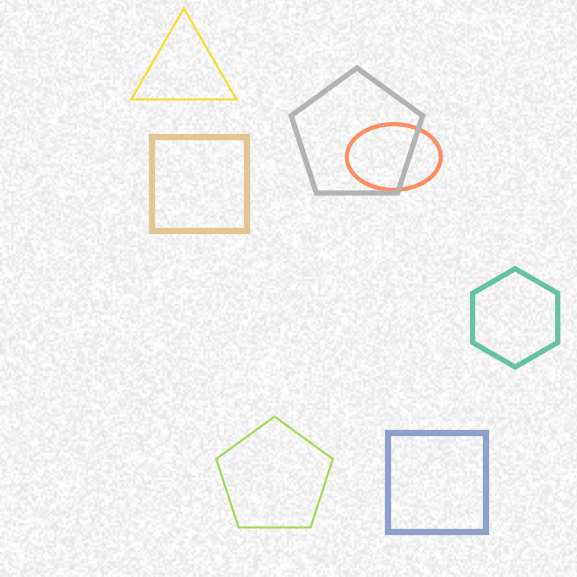[{"shape": "hexagon", "thickness": 2.5, "radius": 0.43, "center": [0.892, 0.449]}, {"shape": "oval", "thickness": 2, "radius": 0.41, "center": [0.682, 0.727]}, {"shape": "square", "thickness": 3, "radius": 0.43, "center": [0.757, 0.164]}, {"shape": "pentagon", "thickness": 1, "radius": 0.53, "center": [0.475, 0.172]}, {"shape": "triangle", "thickness": 1, "radius": 0.53, "center": [0.318, 0.879]}, {"shape": "square", "thickness": 3, "radius": 0.41, "center": [0.345, 0.68]}, {"shape": "pentagon", "thickness": 2.5, "radius": 0.6, "center": [0.618, 0.762]}]